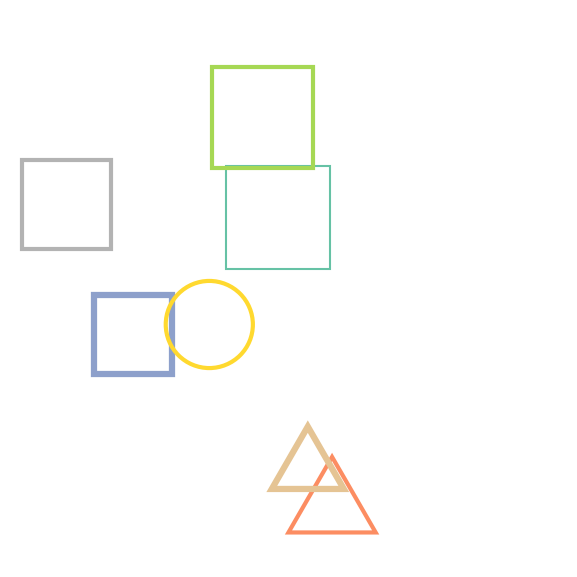[{"shape": "square", "thickness": 1, "radius": 0.45, "center": [0.482, 0.622]}, {"shape": "triangle", "thickness": 2, "radius": 0.44, "center": [0.575, 0.121]}, {"shape": "square", "thickness": 3, "radius": 0.34, "center": [0.23, 0.42]}, {"shape": "square", "thickness": 2, "radius": 0.44, "center": [0.454, 0.796]}, {"shape": "circle", "thickness": 2, "radius": 0.38, "center": [0.362, 0.437]}, {"shape": "triangle", "thickness": 3, "radius": 0.36, "center": [0.533, 0.188]}, {"shape": "square", "thickness": 2, "radius": 0.39, "center": [0.115, 0.645]}]